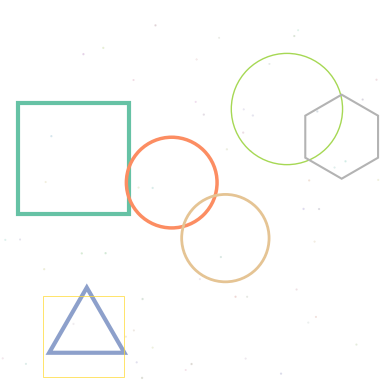[{"shape": "square", "thickness": 3, "radius": 0.72, "center": [0.192, 0.589]}, {"shape": "circle", "thickness": 2.5, "radius": 0.59, "center": [0.446, 0.526]}, {"shape": "triangle", "thickness": 3, "radius": 0.56, "center": [0.225, 0.14]}, {"shape": "circle", "thickness": 1, "radius": 0.72, "center": [0.745, 0.717]}, {"shape": "square", "thickness": 0.5, "radius": 0.53, "center": [0.216, 0.126]}, {"shape": "circle", "thickness": 2, "radius": 0.57, "center": [0.585, 0.381]}, {"shape": "hexagon", "thickness": 1.5, "radius": 0.55, "center": [0.887, 0.645]}]